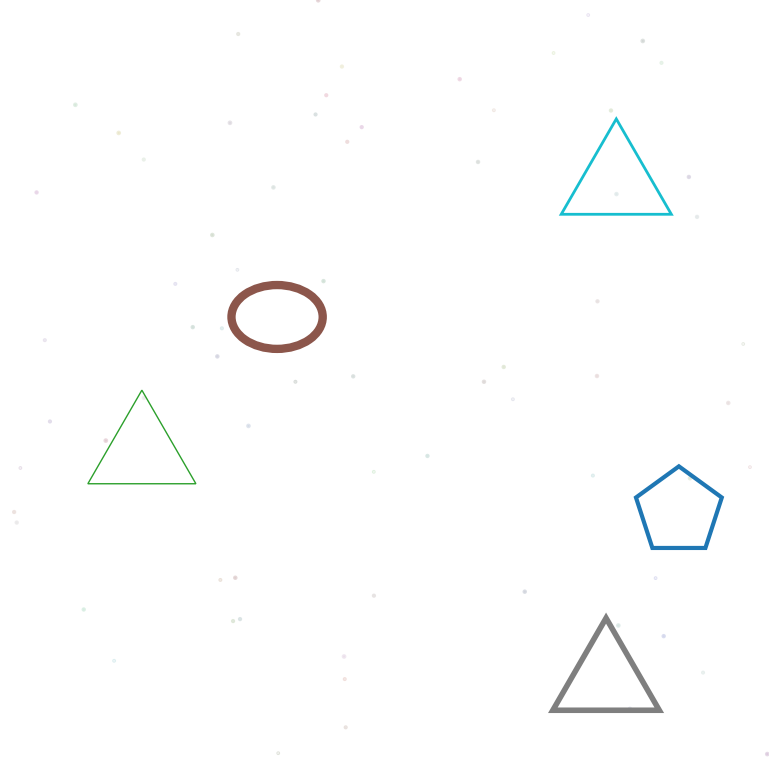[{"shape": "pentagon", "thickness": 1.5, "radius": 0.29, "center": [0.882, 0.336]}, {"shape": "triangle", "thickness": 0.5, "radius": 0.41, "center": [0.184, 0.412]}, {"shape": "oval", "thickness": 3, "radius": 0.3, "center": [0.36, 0.588]}, {"shape": "triangle", "thickness": 2, "radius": 0.4, "center": [0.787, 0.117]}, {"shape": "triangle", "thickness": 1, "radius": 0.41, "center": [0.8, 0.763]}]